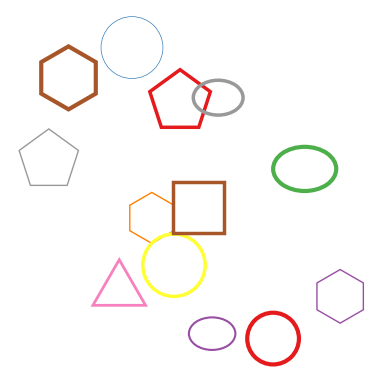[{"shape": "pentagon", "thickness": 2.5, "radius": 0.41, "center": [0.468, 0.736]}, {"shape": "circle", "thickness": 3, "radius": 0.34, "center": [0.709, 0.121]}, {"shape": "circle", "thickness": 0.5, "radius": 0.4, "center": [0.343, 0.876]}, {"shape": "oval", "thickness": 3, "radius": 0.41, "center": [0.791, 0.561]}, {"shape": "hexagon", "thickness": 1, "radius": 0.35, "center": [0.884, 0.23]}, {"shape": "oval", "thickness": 1.5, "radius": 0.3, "center": [0.551, 0.133]}, {"shape": "hexagon", "thickness": 1, "radius": 0.33, "center": [0.394, 0.434]}, {"shape": "circle", "thickness": 2.5, "radius": 0.41, "center": [0.452, 0.311]}, {"shape": "square", "thickness": 2.5, "radius": 0.33, "center": [0.516, 0.461]}, {"shape": "hexagon", "thickness": 3, "radius": 0.41, "center": [0.178, 0.798]}, {"shape": "triangle", "thickness": 2, "radius": 0.39, "center": [0.31, 0.246]}, {"shape": "pentagon", "thickness": 1, "radius": 0.41, "center": [0.127, 0.584]}, {"shape": "oval", "thickness": 2.5, "radius": 0.32, "center": [0.567, 0.746]}]